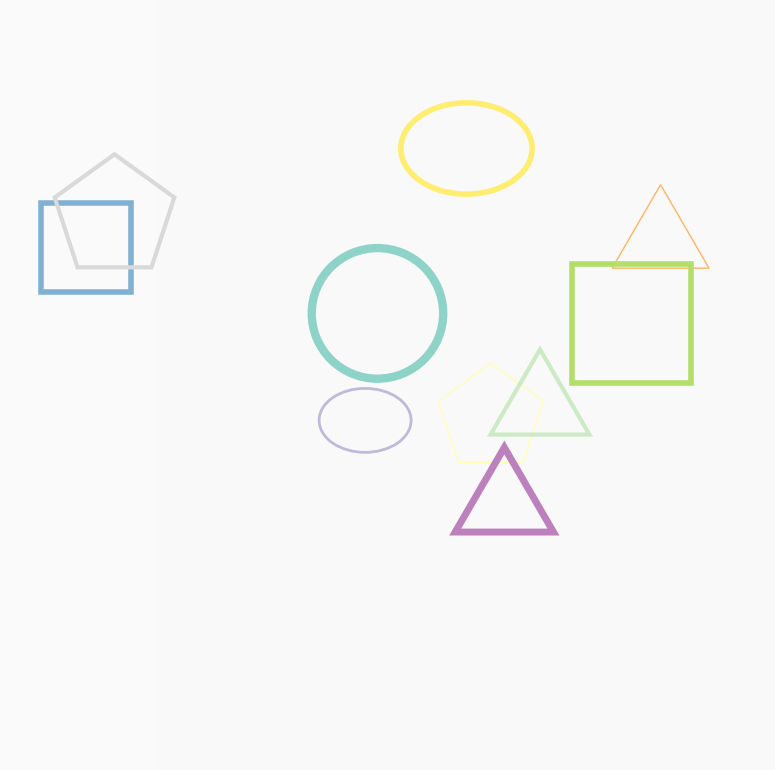[{"shape": "circle", "thickness": 3, "radius": 0.42, "center": [0.487, 0.593]}, {"shape": "pentagon", "thickness": 0.5, "radius": 0.36, "center": [0.633, 0.457]}, {"shape": "oval", "thickness": 1, "radius": 0.3, "center": [0.471, 0.454]}, {"shape": "square", "thickness": 2, "radius": 0.29, "center": [0.111, 0.679]}, {"shape": "triangle", "thickness": 0.5, "radius": 0.36, "center": [0.852, 0.688]}, {"shape": "square", "thickness": 2, "radius": 0.39, "center": [0.815, 0.58]}, {"shape": "pentagon", "thickness": 1.5, "radius": 0.41, "center": [0.148, 0.718]}, {"shape": "triangle", "thickness": 2.5, "radius": 0.37, "center": [0.651, 0.346]}, {"shape": "triangle", "thickness": 1.5, "radius": 0.37, "center": [0.697, 0.472]}, {"shape": "oval", "thickness": 2, "radius": 0.42, "center": [0.602, 0.807]}]